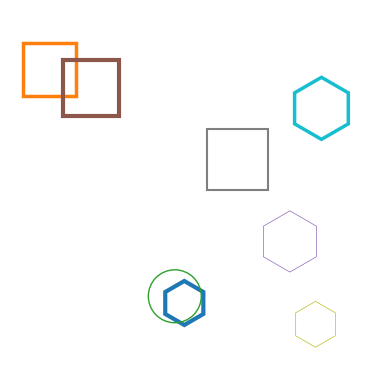[{"shape": "hexagon", "thickness": 3, "radius": 0.29, "center": [0.479, 0.213]}, {"shape": "square", "thickness": 2.5, "radius": 0.35, "center": [0.129, 0.82]}, {"shape": "circle", "thickness": 1, "radius": 0.34, "center": [0.454, 0.23]}, {"shape": "hexagon", "thickness": 0.5, "radius": 0.4, "center": [0.753, 0.373]}, {"shape": "square", "thickness": 3, "radius": 0.37, "center": [0.236, 0.771]}, {"shape": "square", "thickness": 1.5, "radius": 0.4, "center": [0.617, 0.586]}, {"shape": "hexagon", "thickness": 0.5, "radius": 0.3, "center": [0.82, 0.158]}, {"shape": "hexagon", "thickness": 2.5, "radius": 0.4, "center": [0.835, 0.719]}]